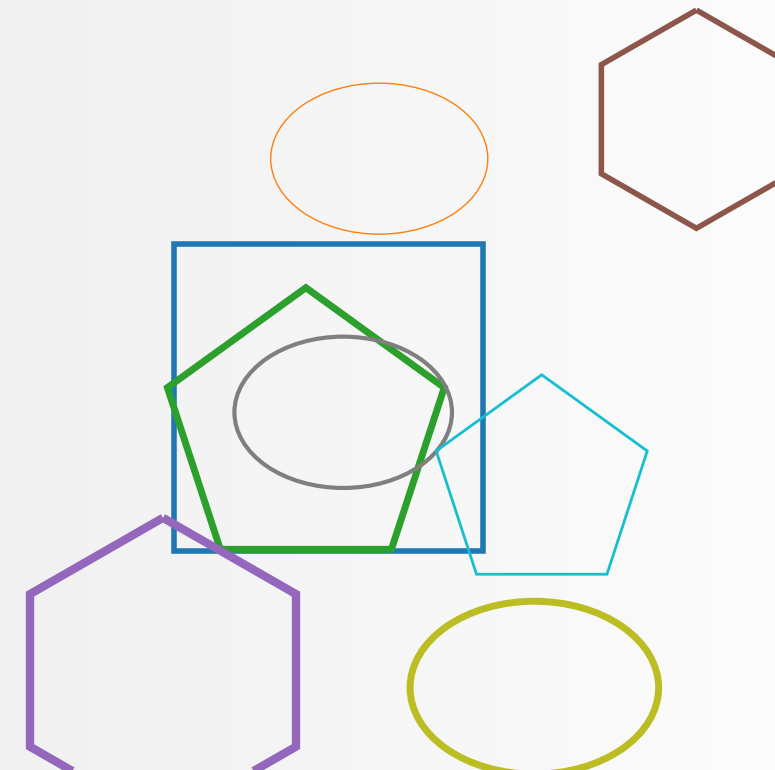[{"shape": "square", "thickness": 2, "radius": 1.0, "center": [0.424, 0.484]}, {"shape": "oval", "thickness": 0.5, "radius": 0.7, "center": [0.489, 0.794]}, {"shape": "pentagon", "thickness": 2.5, "radius": 0.94, "center": [0.395, 0.439]}, {"shape": "hexagon", "thickness": 3, "radius": 0.99, "center": [0.21, 0.129]}, {"shape": "hexagon", "thickness": 2, "radius": 0.71, "center": [0.899, 0.845]}, {"shape": "oval", "thickness": 1.5, "radius": 0.7, "center": [0.443, 0.465]}, {"shape": "oval", "thickness": 2.5, "radius": 0.8, "center": [0.689, 0.107]}, {"shape": "pentagon", "thickness": 1, "radius": 0.72, "center": [0.699, 0.37]}]